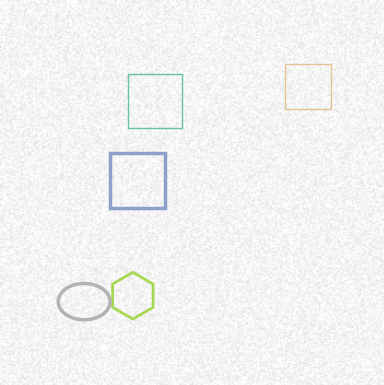[{"shape": "square", "thickness": 1, "radius": 0.35, "center": [0.404, 0.739]}, {"shape": "square", "thickness": 2.5, "radius": 0.36, "center": [0.357, 0.531]}, {"shape": "hexagon", "thickness": 2, "radius": 0.3, "center": [0.345, 0.232]}, {"shape": "square", "thickness": 1, "radius": 0.29, "center": [0.8, 0.775]}, {"shape": "oval", "thickness": 2.5, "radius": 0.34, "center": [0.219, 0.217]}]